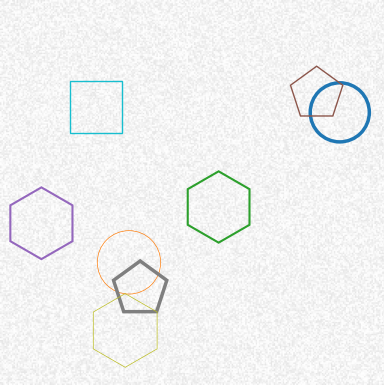[{"shape": "circle", "thickness": 2.5, "radius": 0.38, "center": [0.883, 0.708]}, {"shape": "circle", "thickness": 0.5, "radius": 0.41, "center": [0.335, 0.319]}, {"shape": "hexagon", "thickness": 1.5, "radius": 0.46, "center": [0.568, 0.462]}, {"shape": "hexagon", "thickness": 1.5, "radius": 0.47, "center": [0.108, 0.42]}, {"shape": "pentagon", "thickness": 1, "radius": 0.36, "center": [0.822, 0.757]}, {"shape": "pentagon", "thickness": 2.5, "radius": 0.36, "center": [0.364, 0.249]}, {"shape": "hexagon", "thickness": 0.5, "radius": 0.48, "center": [0.325, 0.142]}, {"shape": "square", "thickness": 1, "radius": 0.33, "center": [0.25, 0.722]}]